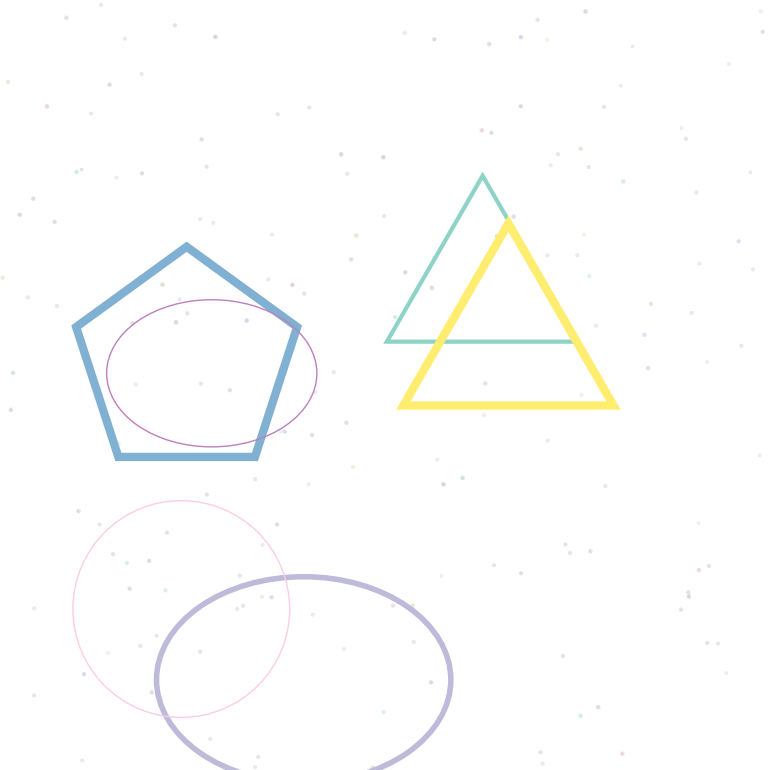[{"shape": "triangle", "thickness": 1.5, "radius": 0.72, "center": [0.627, 0.628]}, {"shape": "oval", "thickness": 2, "radius": 0.96, "center": [0.394, 0.117]}, {"shape": "pentagon", "thickness": 3, "radius": 0.75, "center": [0.242, 0.529]}, {"shape": "circle", "thickness": 0.5, "radius": 0.7, "center": [0.235, 0.209]}, {"shape": "oval", "thickness": 0.5, "radius": 0.68, "center": [0.275, 0.515]}, {"shape": "triangle", "thickness": 3, "radius": 0.79, "center": [0.66, 0.552]}]